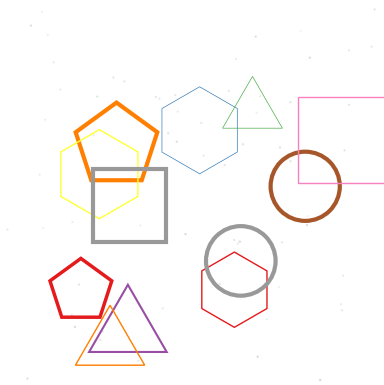[{"shape": "pentagon", "thickness": 2.5, "radius": 0.42, "center": [0.21, 0.244]}, {"shape": "hexagon", "thickness": 1, "radius": 0.49, "center": [0.609, 0.248]}, {"shape": "hexagon", "thickness": 0.5, "radius": 0.57, "center": [0.519, 0.662]}, {"shape": "triangle", "thickness": 0.5, "radius": 0.45, "center": [0.656, 0.712]}, {"shape": "triangle", "thickness": 1.5, "radius": 0.58, "center": [0.332, 0.144]}, {"shape": "triangle", "thickness": 1, "radius": 0.52, "center": [0.286, 0.103]}, {"shape": "pentagon", "thickness": 3, "radius": 0.56, "center": [0.303, 0.622]}, {"shape": "hexagon", "thickness": 1, "radius": 0.58, "center": [0.258, 0.548]}, {"shape": "circle", "thickness": 3, "radius": 0.45, "center": [0.793, 0.516]}, {"shape": "square", "thickness": 1, "radius": 0.56, "center": [0.887, 0.636]}, {"shape": "circle", "thickness": 3, "radius": 0.45, "center": [0.625, 0.322]}, {"shape": "square", "thickness": 3, "radius": 0.47, "center": [0.337, 0.466]}]